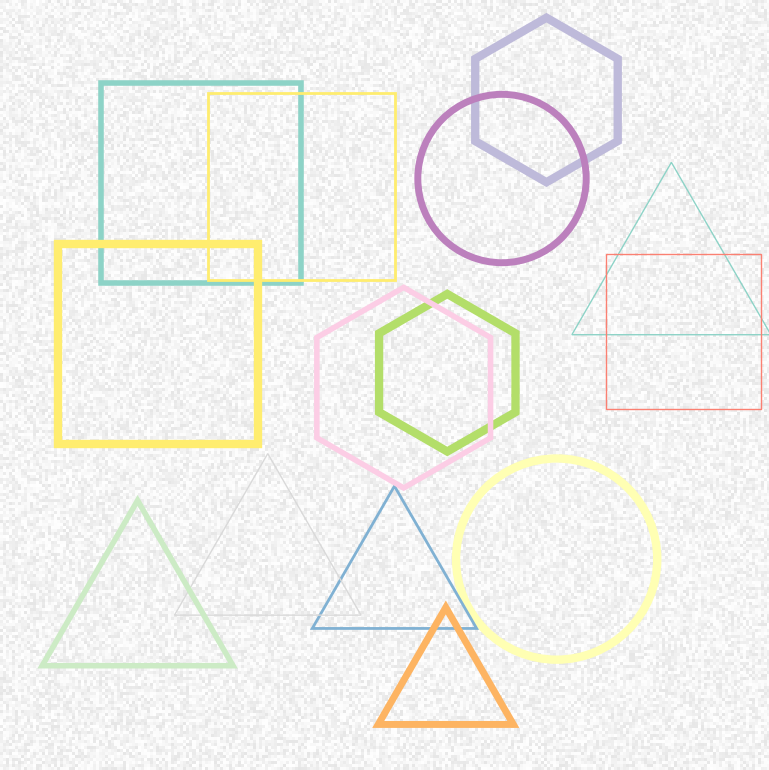[{"shape": "triangle", "thickness": 0.5, "radius": 0.75, "center": [0.872, 0.64]}, {"shape": "square", "thickness": 2, "radius": 0.65, "center": [0.261, 0.762]}, {"shape": "circle", "thickness": 3, "radius": 0.65, "center": [0.723, 0.274]}, {"shape": "hexagon", "thickness": 3, "radius": 0.53, "center": [0.71, 0.87]}, {"shape": "square", "thickness": 0.5, "radius": 0.5, "center": [0.888, 0.569]}, {"shape": "triangle", "thickness": 1, "radius": 0.62, "center": [0.512, 0.245]}, {"shape": "triangle", "thickness": 2.5, "radius": 0.51, "center": [0.579, 0.11]}, {"shape": "hexagon", "thickness": 3, "radius": 0.51, "center": [0.581, 0.516]}, {"shape": "hexagon", "thickness": 2, "radius": 0.65, "center": [0.524, 0.497]}, {"shape": "triangle", "thickness": 0.5, "radius": 0.7, "center": [0.348, 0.271]}, {"shape": "circle", "thickness": 2.5, "radius": 0.55, "center": [0.652, 0.768]}, {"shape": "triangle", "thickness": 2, "radius": 0.72, "center": [0.179, 0.207]}, {"shape": "square", "thickness": 1, "radius": 0.61, "center": [0.391, 0.758]}, {"shape": "square", "thickness": 3, "radius": 0.65, "center": [0.205, 0.553]}]